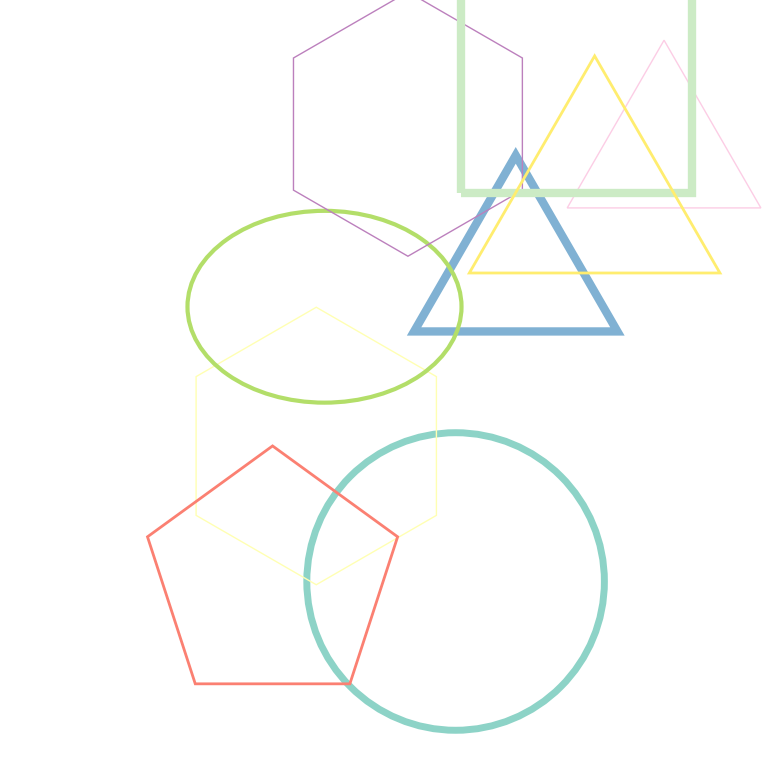[{"shape": "circle", "thickness": 2.5, "radius": 0.97, "center": [0.592, 0.245]}, {"shape": "hexagon", "thickness": 0.5, "radius": 0.9, "center": [0.411, 0.421]}, {"shape": "pentagon", "thickness": 1, "radius": 0.85, "center": [0.354, 0.25]}, {"shape": "triangle", "thickness": 3, "radius": 0.76, "center": [0.67, 0.646]}, {"shape": "oval", "thickness": 1.5, "radius": 0.89, "center": [0.421, 0.602]}, {"shape": "triangle", "thickness": 0.5, "radius": 0.73, "center": [0.862, 0.803]}, {"shape": "hexagon", "thickness": 0.5, "radius": 0.86, "center": [0.53, 0.839]}, {"shape": "square", "thickness": 3, "radius": 0.75, "center": [0.749, 0.899]}, {"shape": "triangle", "thickness": 1, "radius": 0.94, "center": [0.772, 0.739]}]